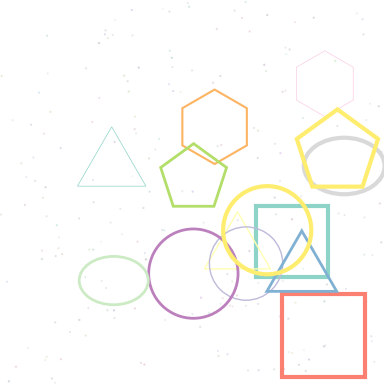[{"shape": "triangle", "thickness": 0.5, "radius": 0.51, "center": [0.29, 0.568]}, {"shape": "square", "thickness": 3, "radius": 0.46, "center": [0.758, 0.373]}, {"shape": "triangle", "thickness": 1, "radius": 0.49, "center": [0.617, 0.351]}, {"shape": "circle", "thickness": 1, "radius": 0.48, "center": [0.639, 0.315]}, {"shape": "square", "thickness": 3, "radius": 0.54, "center": [0.841, 0.13]}, {"shape": "triangle", "thickness": 2, "radius": 0.52, "center": [0.784, 0.296]}, {"shape": "hexagon", "thickness": 1.5, "radius": 0.48, "center": [0.557, 0.671]}, {"shape": "pentagon", "thickness": 2, "radius": 0.45, "center": [0.503, 0.537]}, {"shape": "hexagon", "thickness": 0.5, "radius": 0.43, "center": [0.844, 0.783]}, {"shape": "oval", "thickness": 3, "radius": 0.52, "center": [0.894, 0.569]}, {"shape": "circle", "thickness": 2, "radius": 0.58, "center": [0.502, 0.289]}, {"shape": "oval", "thickness": 2, "radius": 0.45, "center": [0.295, 0.271]}, {"shape": "pentagon", "thickness": 3, "radius": 0.55, "center": [0.876, 0.605]}, {"shape": "circle", "thickness": 3, "radius": 0.57, "center": [0.694, 0.402]}]